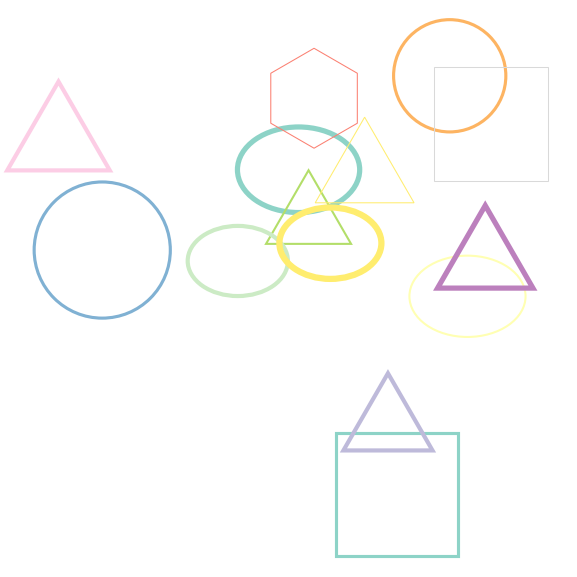[{"shape": "square", "thickness": 1.5, "radius": 0.53, "center": [0.687, 0.143]}, {"shape": "oval", "thickness": 2.5, "radius": 0.53, "center": [0.517, 0.705]}, {"shape": "oval", "thickness": 1, "radius": 0.5, "center": [0.809, 0.486]}, {"shape": "triangle", "thickness": 2, "radius": 0.45, "center": [0.672, 0.264]}, {"shape": "hexagon", "thickness": 0.5, "radius": 0.43, "center": [0.544, 0.829]}, {"shape": "circle", "thickness": 1.5, "radius": 0.59, "center": [0.177, 0.566]}, {"shape": "circle", "thickness": 1.5, "radius": 0.49, "center": [0.779, 0.868]}, {"shape": "triangle", "thickness": 1, "radius": 0.42, "center": [0.534, 0.619]}, {"shape": "triangle", "thickness": 2, "radius": 0.51, "center": [0.101, 0.755]}, {"shape": "square", "thickness": 0.5, "radius": 0.49, "center": [0.85, 0.784]}, {"shape": "triangle", "thickness": 2.5, "radius": 0.48, "center": [0.84, 0.548]}, {"shape": "oval", "thickness": 2, "radius": 0.43, "center": [0.412, 0.547]}, {"shape": "triangle", "thickness": 0.5, "radius": 0.49, "center": [0.631, 0.697]}, {"shape": "oval", "thickness": 3, "radius": 0.44, "center": [0.572, 0.578]}]